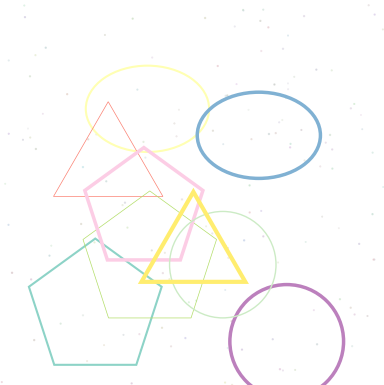[{"shape": "pentagon", "thickness": 1.5, "radius": 0.91, "center": [0.247, 0.199]}, {"shape": "oval", "thickness": 1.5, "radius": 0.8, "center": [0.383, 0.717]}, {"shape": "triangle", "thickness": 0.5, "radius": 0.82, "center": [0.281, 0.572]}, {"shape": "oval", "thickness": 2.5, "radius": 0.8, "center": [0.672, 0.649]}, {"shape": "pentagon", "thickness": 0.5, "radius": 0.91, "center": [0.389, 0.322]}, {"shape": "pentagon", "thickness": 2.5, "radius": 0.81, "center": [0.374, 0.455]}, {"shape": "circle", "thickness": 2.5, "radius": 0.74, "center": [0.745, 0.113]}, {"shape": "circle", "thickness": 1, "radius": 0.69, "center": [0.579, 0.313]}, {"shape": "triangle", "thickness": 3, "radius": 0.78, "center": [0.502, 0.346]}]